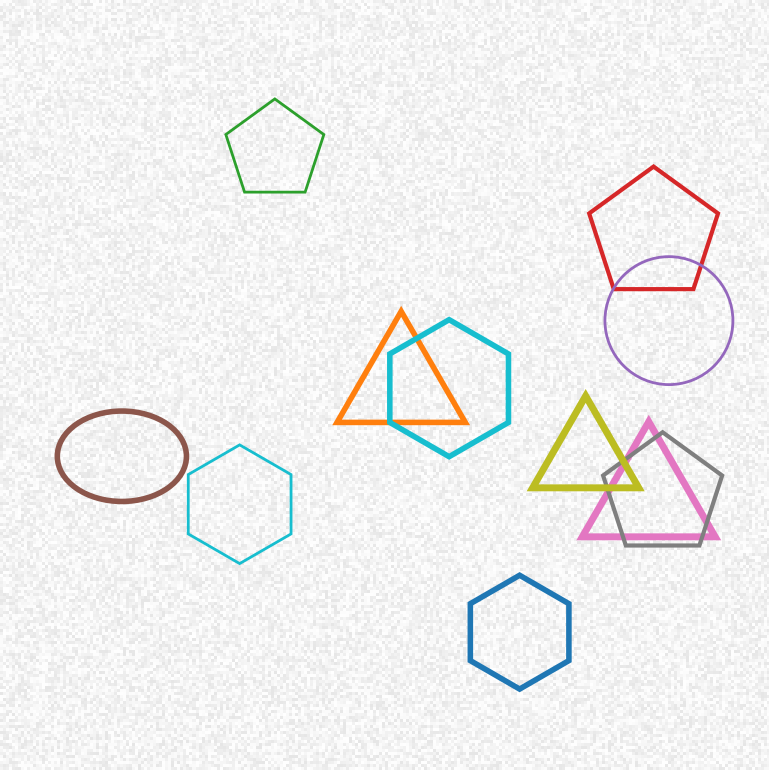[{"shape": "hexagon", "thickness": 2, "radius": 0.37, "center": [0.675, 0.179]}, {"shape": "triangle", "thickness": 2, "radius": 0.48, "center": [0.521, 0.499]}, {"shape": "pentagon", "thickness": 1, "radius": 0.33, "center": [0.357, 0.805]}, {"shape": "pentagon", "thickness": 1.5, "radius": 0.44, "center": [0.849, 0.696]}, {"shape": "circle", "thickness": 1, "radius": 0.42, "center": [0.869, 0.584]}, {"shape": "oval", "thickness": 2, "radius": 0.42, "center": [0.158, 0.407]}, {"shape": "triangle", "thickness": 2.5, "radius": 0.5, "center": [0.843, 0.353]}, {"shape": "pentagon", "thickness": 1.5, "radius": 0.41, "center": [0.861, 0.357]}, {"shape": "triangle", "thickness": 2.5, "radius": 0.4, "center": [0.761, 0.406]}, {"shape": "hexagon", "thickness": 2, "radius": 0.44, "center": [0.583, 0.496]}, {"shape": "hexagon", "thickness": 1, "radius": 0.39, "center": [0.311, 0.345]}]